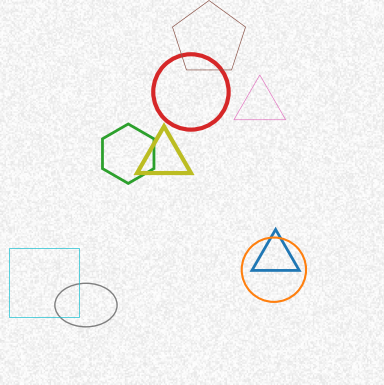[{"shape": "triangle", "thickness": 2, "radius": 0.35, "center": [0.716, 0.333]}, {"shape": "circle", "thickness": 1.5, "radius": 0.42, "center": [0.711, 0.299]}, {"shape": "hexagon", "thickness": 2, "radius": 0.39, "center": [0.333, 0.601]}, {"shape": "circle", "thickness": 3, "radius": 0.49, "center": [0.496, 0.761]}, {"shape": "pentagon", "thickness": 0.5, "radius": 0.5, "center": [0.543, 0.899]}, {"shape": "triangle", "thickness": 0.5, "radius": 0.39, "center": [0.675, 0.728]}, {"shape": "oval", "thickness": 1, "radius": 0.4, "center": [0.223, 0.208]}, {"shape": "triangle", "thickness": 3, "radius": 0.4, "center": [0.426, 0.591]}, {"shape": "square", "thickness": 0.5, "radius": 0.45, "center": [0.115, 0.266]}]